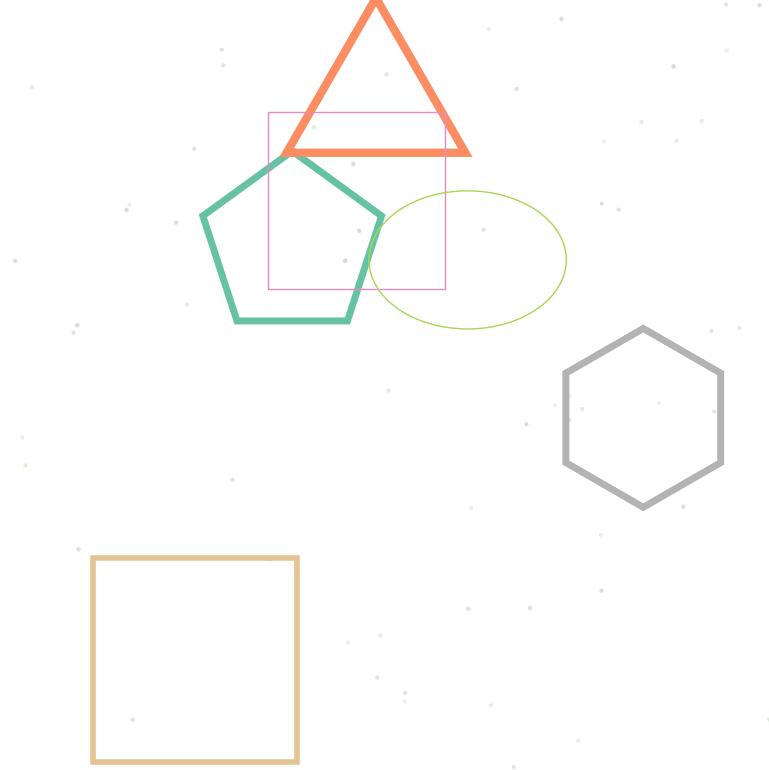[{"shape": "pentagon", "thickness": 2.5, "radius": 0.61, "center": [0.379, 0.682]}, {"shape": "triangle", "thickness": 3, "radius": 0.67, "center": [0.488, 0.869]}, {"shape": "square", "thickness": 0.5, "radius": 0.57, "center": [0.463, 0.74]}, {"shape": "oval", "thickness": 0.5, "radius": 0.64, "center": [0.607, 0.662]}, {"shape": "square", "thickness": 2, "radius": 0.66, "center": [0.254, 0.143]}, {"shape": "hexagon", "thickness": 2.5, "radius": 0.58, "center": [0.835, 0.457]}]